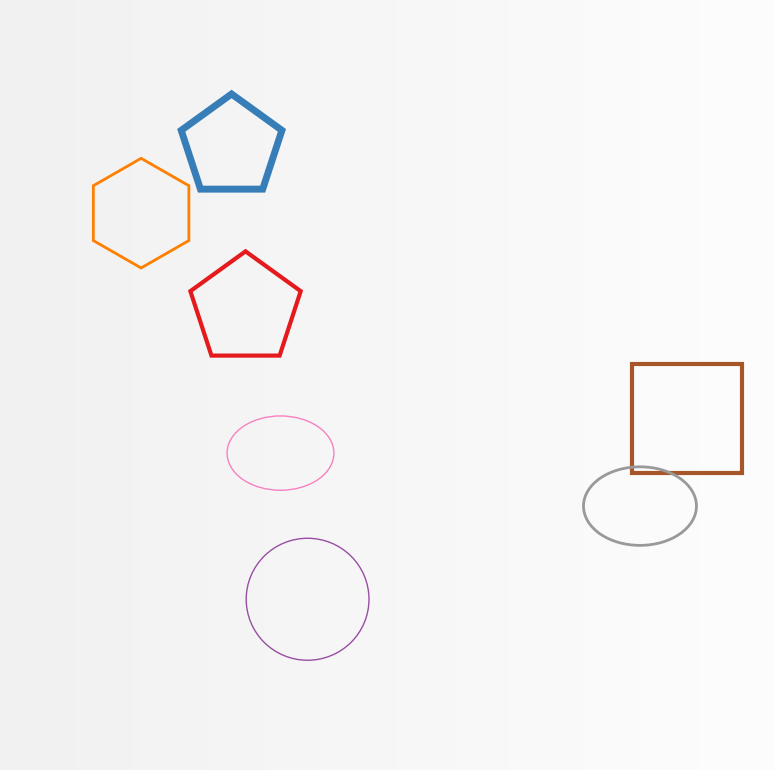[{"shape": "pentagon", "thickness": 1.5, "radius": 0.37, "center": [0.317, 0.599]}, {"shape": "pentagon", "thickness": 2.5, "radius": 0.34, "center": [0.299, 0.81]}, {"shape": "circle", "thickness": 0.5, "radius": 0.4, "center": [0.397, 0.222]}, {"shape": "hexagon", "thickness": 1, "radius": 0.36, "center": [0.182, 0.723]}, {"shape": "square", "thickness": 1.5, "radius": 0.35, "center": [0.886, 0.457]}, {"shape": "oval", "thickness": 0.5, "radius": 0.34, "center": [0.362, 0.412]}, {"shape": "oval", "thickness": 1, "radius": 0.36, "center": [0.826, 0.343]}]